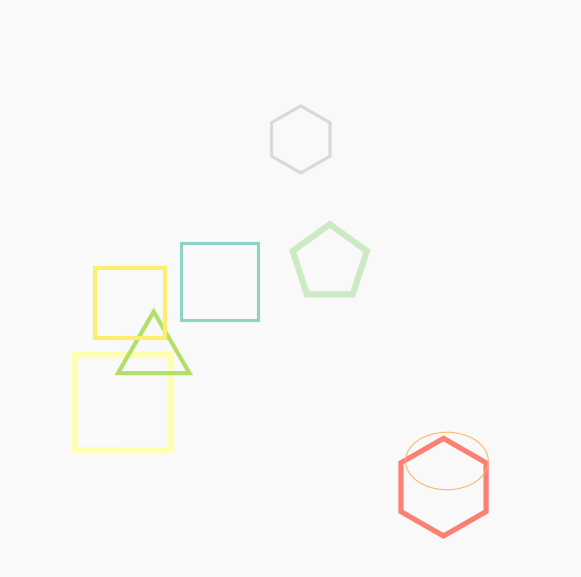[{"shape": "square", "thickness": 1.5, "radius": 0.33, "center": [0.377, 0.511]}, {"shape": "square", "thickness": 3, "radius": 0.41, "center": [0.212, 0.302]}, {"shape": "hexagon", "thickness": 2.5, "radius": 0.42, "center": [0.763, 0.156]}, {"shape": "oval", "thickness": 0.5, "radius": 0.36, "center": [0.769, 0.201]}, {"shape": "triangle", "thickness": 2, "radius": 0.36, "center": [0.264, 0.389]}, {"shape": "hexagon", "thickness": 1.5, "radius": 0.29, "center": [0.517, 0.758]}, {"shape": "pentagon", "thickness": 3, "radius": 0.34, "center": [0.567, 0.544]}, {"shape": "square", "thickness": 2, "radius": 0.3, "center": [0.224, 0.475]}]